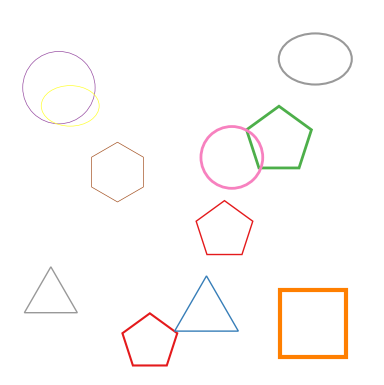[{"shape": "pentagon", "thickness": 1, "radius": 0.39, "center": [0.583, 0.401]}, {"shape": "pentagon", "thickness": 1.5, "radius": 0.37, "center": [0.389, 0.111]}, {"shape": "triangle", "thickness": 1, "radius": 0.48, "center": [0.536, 0.188]}, {"shape": "pentagon", "thickness": 2, "radius": 0.44, "center": [0.725, 0.635]}, {"shape": "circle", "thickness": 0.5, "radius": 0.47, "center": [0.153, 0.772]}, {"shape": "square", "thickness": 3, "radius": 0.43, "center": [0.813, 0.16]}, {"shape": "oval", "thickness": 0.5, "radius": 0.38, "center": [0.182, 0.725]}, {"shape": "hexagon", "thickness": 0.5, "radius": 0.39, "center": [0.305, 0.553]}, {"shape": "circle", "thickness": 2, "radius": 0.4, "center": [0.602, 0.591]}, {"shape": "oval", "thickness": 1.5, "radius": 0.47, "center": [0.819, 0.847]}, {"shape": "triangle", "thickness": 1, "radius": 0.4, "center": [0.132, 0.227]}]